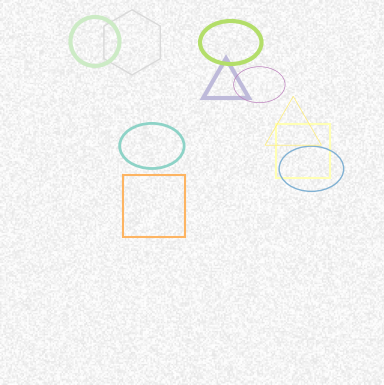[{"shape": "oval", "thickness": 2, "radius": 0.42, "center": [0.395, 0.621]}, {"shape": "square", "thickness": 1.5, "radius": 0.35, "center": [0.788, 0.609]}, {"shape": "triangle", "thickness": 3, "radius": 0.34, "center": [0.587, 0.78]}, {"shape": "oval", "thickness": 1, "radius": 0.42, "center": [0.809, 0.562]}, {"shape": "square", "thickness": 1.5, "radius": 0.4, "center": [0.399, 0.465]}, {"shape": "oval", "thickness": 3, "radius": 0.4, "center": [0.599, 0.89]}, {"shape": "hexagon", "thickness": 1, "radius": 0.42, "center": [0.343, 0.89]}, {"shape": "oval", "thickness": 0.5, "radius": 0.33, "center": [0.674, 0.78]}, {"shape": "circle", "thickness": 3, "radius": 0.32, "center": [0.247, 0.892]}, {"shape": "triangle", "thickness": 0.5, "radius": 0.42, "center": [0.762, 0.665]}]